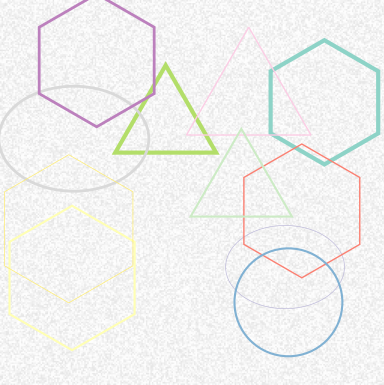[{"shape": "hexagon", "thickness": 3, "radius": 0.81, "center": [0.843, 0.734]}, {"shape": "hexagon", "thickness": 1.5, "radius": 0.94, "center": [0.187, 0.278]}, {"shape": "oval", "thickness": 0.5, "radius": 0.77, "center": [0.74, 0.306]}, {"shape": "hexagon", "thickness": 1, "radius": 0.87, "center": [0.784, 0.452]}, {"shape": "circle", "thickness": 1.5, "radius": 0.7, "center": [0.749, 0.215]}, {"shape": "triangle", "thickness": 3, "radius": 0.76, "center": [0.43, 0.679]}, {"shape": "triangle", "thickness": 1, "radius": 0.93, "center": [0.646, 0.743]}, {"shape": "oval", "thickness": 2, "radius": 0.97, "center": [0.192, 0.64]}, {"shape": "hexagon", "thickness": 2, "radius": 0.86, "center": [0.251, 0.843]}, {"shape": "triangle", "thickness": 1.5, "radius": 0.76, "center": [0.627, 0.513]}, {"shape": "hexagon", "thickness": 0.5, "radius": 0.96, "center": [0.179, 0.406]}]